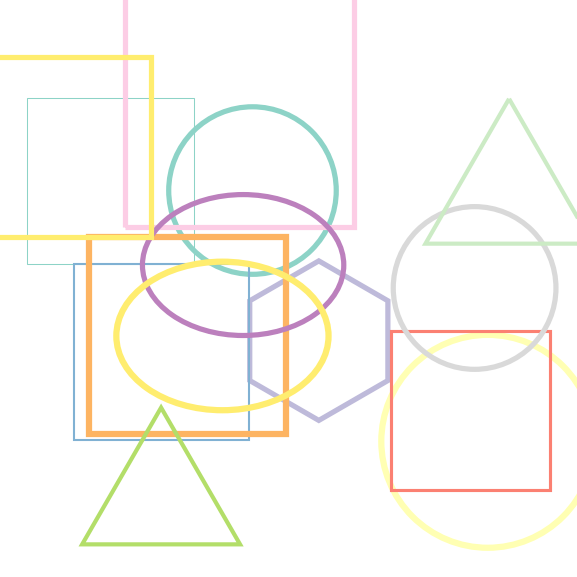[{"shape": "square", "thickness": 0.5, "radius": 0.72, "center": [0.191, 0.686]}, {"shape": "circle", "thickness": 2.5, "radius": 0.73, "center": [0.437, 0.669]}, {"shape": "circle", "thickness": 3, "radius": 0.92, "center": [0.845, 0.235]}, {"shape": "hexagon", "thickness": 2.5, "radius": 0.69, "center": [0.552, 0.409]}, {"shape": "square", "thickness": 1.5, "radius": 0.69, "center": [0.815, 0.289]}, {"shape": "square", "thickness": 1, "radius": 0.76, "center": [0.279, 0.39]}, {"shape": "square", "thickness": 3, "radius": 0.85, "center": [0.325, 0.418]}, {"shape": "triangle", "thickness": 2, "radius": 0.79, "center": [0.279, 0.135]}, {"shape": "square", "thickness": 2.5, "radius": 0.99, "center": [0.415, 0.805]}, {"shape": "circle", "thickness": 2.5, "radius": 0.7, "center": [0.822, 0.5]}, {"shape": "oval", "thickness": 2.5, "radius": 0.87, "center": [0.421, 0.54]}, {"shape": "triangle", "thickness": 2, "radius": 0.84, "center": [0.882, 0.661]}, {"shape": "oval", "thickness": 3, "radius": 0.92, "center": [0.385, 0.417]}, {"shape": "square", "thickness": 2.5, "radius": 0.78, "center": [0.107, 0.744]}]